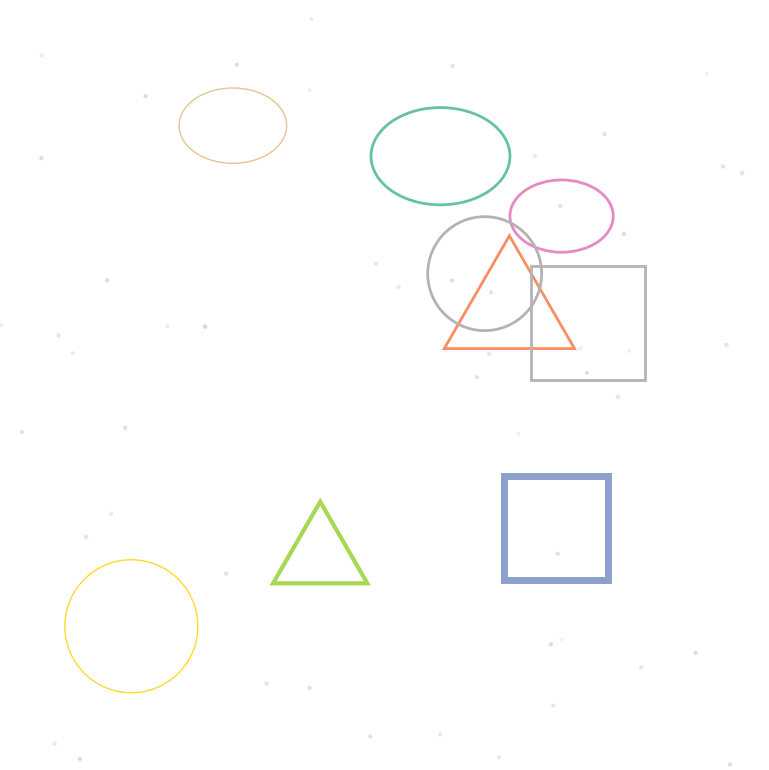[{"shape": "oval", "thickness": 1, "radius": 0.45, "center": [0.572, 0.797]}, {"shape": "triangle", "thickness": 1, "radius": 0.49, "center": [0.662, 0.596]}, {"shape": "square", "thickness": 2.5, "radius": 0.34, "center": [0.722, 0.314]}, {"shape": "oval", "thickness": 1, "radius": 0.34, "center": [0.729, 0.719]}, {"shape": "triangle", "thickness": 1.5, "radius": 0.35, "center": [0.416, 0.278]}, {"shape": "circle", "thickness": 0.5, "radius": 0.43, "center": [0.171, 0.187]}, {"shape": "oval", "thickness": 0.5, "radius": 0.35, "center": [0.302, 0.837]}, {"shape": "circle", "thickness": 1, "radius": 0.37, "center": [0.629, 0.645]}, {"shape": "square", "thickness": 1, "radius": 0.37, "center": [0.764, 0.581]}]